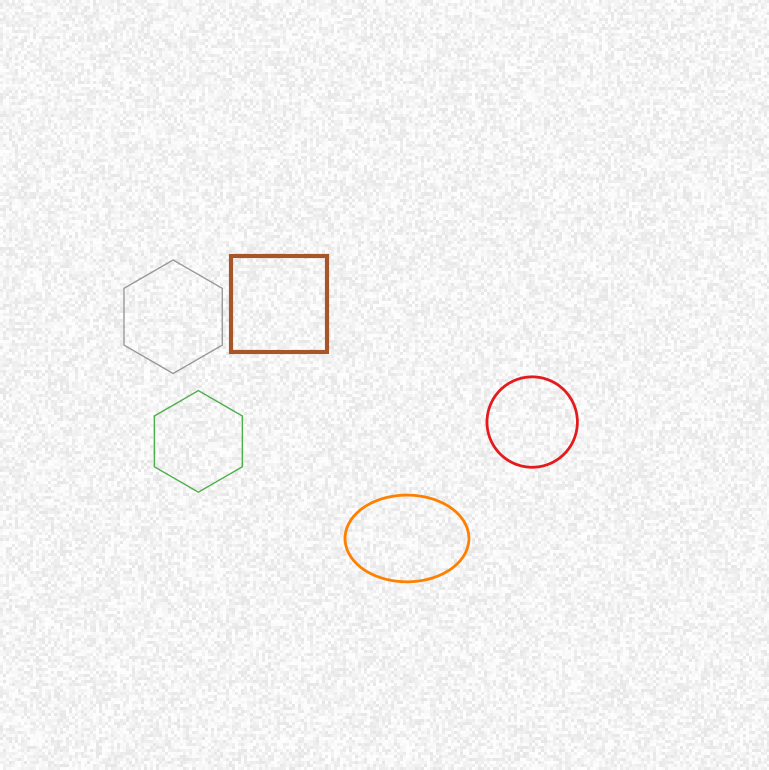[{"shape": "circle", "thickness": 1, "radius": 0.29, "center": [0.691, 0.452]}, {"shape": "hexagon", "thickness": 0.5, "radius": 0.33, "center": [0.258, 0.427]}, {"shape": "oval", "thickness": 1, "radius": 0.4, "center": [0.529, 0.301]}, {"shape": "square", "thickness": 1.5, "radius": 0.31, "center": [0.362, 0.605]}, {"shape": "hexagon", "thickness": 0.5, "radius": 0.37, "center": [0.225, 0.589]}]